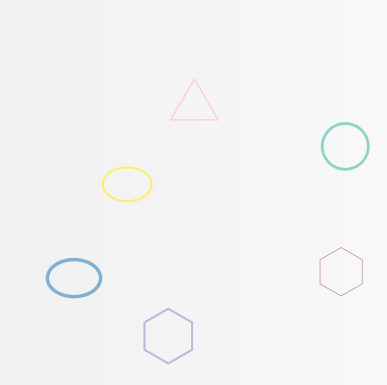[{"shape": "circle", "thickness": 2, "radius": 0.3, "center": [0.891, 0.62]}, {"shape": "hexagon", "thickness": 1.5, "radius": 0.35, "center": [0.434, 0.127]}, {"shape": "oval", "thickness": 2.5, "radius": 0.34, "center": [0.191, 0.278]}, {"shape": "triangle", "thickness": 1, "radius": 0.35, "center": [0.502, 0.724]}, {"shape": "hexagon", "thickness": 0.5, "radius": 0.31, "center": [0.88, 0.294]}, {"shape": "oval", "thickness": 1.5, "radius": 0.31, "center": [0.328, 0.521]}]